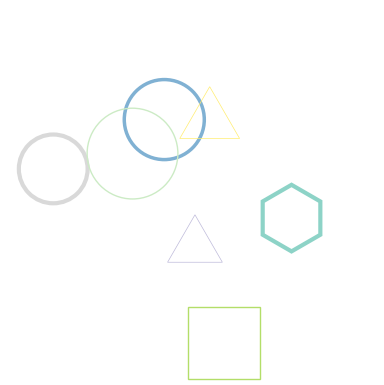[{"shape": "hexagon", "thickness": 3, "radius": 0.43, "center": [0.757, 0.433]}, {"shape": "triangle", "thickness": 0.5, "radius": 0.41, "center": [0.506, 0.36]}, {"shape": "circle", "thickness": 2.5, "radius": 0.52, "center": [0.427, 0.689]}, {"shape": "square", "thickness": 1, "radius": 0.47, "center": [0.582, 0.109]}, {"shape": "circle", "thickness": 3, "radius": 0.45, "center": [0.138, 0.561]}, {"shape": "circle", "thickness": 1, "radius": 0.59, "center": [0.344, 0.601]}, {"shape": "triangle", "thickness": 0.5, "radius": 0.45, "center": [0.545, 0.685]}]